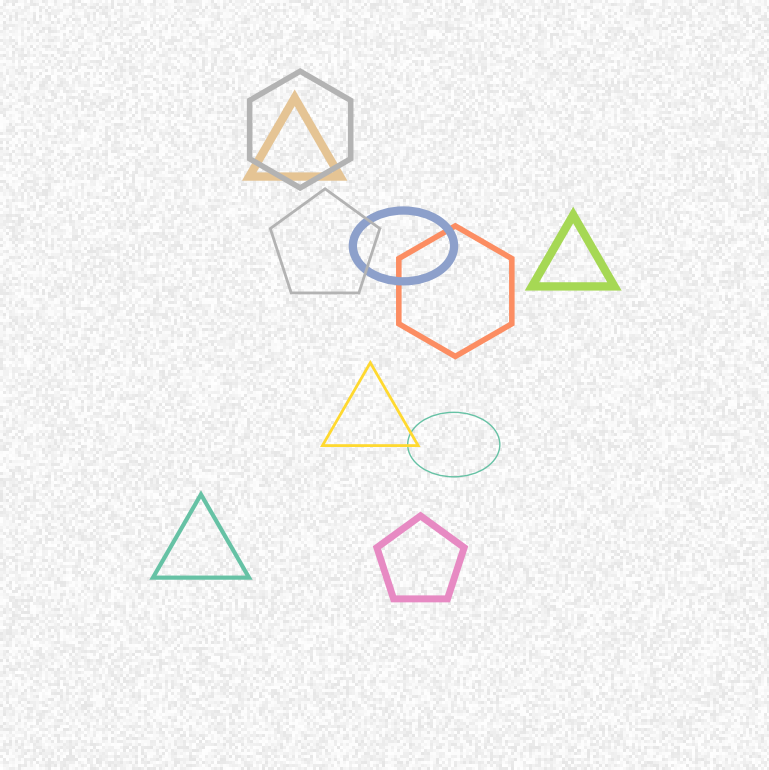[{"shape": "oval", "thickness": 0.5, "radius": 0.3, "center": [0.589, 0.423]}, {"shape": "triangle", "thickness": 1.5, "radius": 0.36, "center": [0.261, 0.286]}, {"shape": "hexagon", "thickness": 2, "radius": 0.42, "center": [0.591, 0.622]}, {"shape": "oval", "thickness": 3, "radius": 0.33, "center": [0.524, 0.681]}, {"shape": "pentagon", "thickness": 2.5, "radius": 0.3, "center": [0.546, 0.27]}, {"shape": "triangle", "thickness": 3, "radius": 0.31, "center": [0.744, 0.659]}, {"shape": "triangle", "thickness": 1, "radius": 0.36, "center": [0.481, 0.457]}, {"shape": "triangle", "thickness": 3, "radius": 0.34, "center": [0.383, 0.805]}, {"shape": "hexagon", "thickness": 2, "radius": 0.38, "center": [0.39, 0.832]}, {"shape": "pentagon", "thickness": 1, "radius": 0.37, "center": [0.422, 0.68]}]